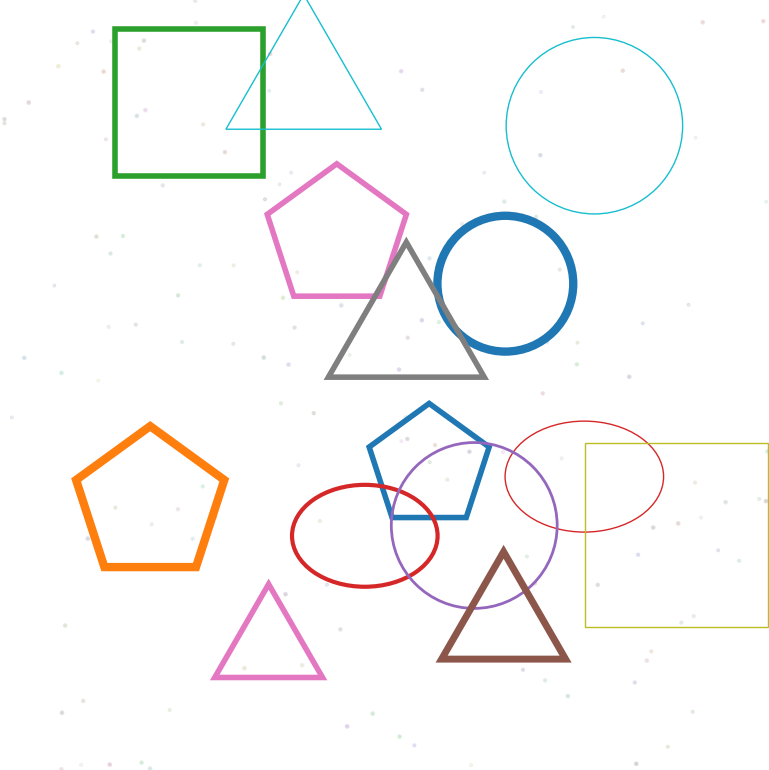[{"shape": "pentagon", "thickness": 2, "radius": 0.41, "center": [0.557, 0.394]}, {"shape": "circle", "thickness": 3, "radius": 0.44, "center": [0.656, 0.632]}, {"shape": "pentagon", "thickness": 3, "radius": 0.51, "center": [0.195, 0.345]}, {"shape": "square", "thickness": 2, "radius": 0.48, "center": [0.246, 0.867]}, {"shape": "oval", "thickness": 1.5, "radius": 0.47, "center": [0.474, 0.304]}, {"shape": "oval", "thickness": 0.5, "radius": 0.51, "center": [0.759, 0.381]}, {"shape": "circle", "thickness": 1, "radius": 0.54, "center": [0.616, 0.318]}, {"shape": "triangle", "thickness": 2.5, "radius": 0.46, "center": [0.654, 0.19]}, {"shape": "triangle", "thickness": 2, "radius": 0.4, "center": [0.349, 0.161]}, {"shape": "pentagon", "thickness": 2, "radius": 0.48, "center": [0.437, 0.692]}, {"shape": "triangle", "thickness": 2, "radius": 0.58, "center": [0.528, 0.569]}, {"shape": "square", "thickness": 0.5, "radius": 0.59, "center": [0.879, 0.305]}, {"shape": "triangle", "thickness": 0.5, "radius": 0.58, "center": [0.394, 0.89]}, {"shape": "circle", "thickness": 0.5, "radius": 0.57, "center": [0.772, 0.837]}]